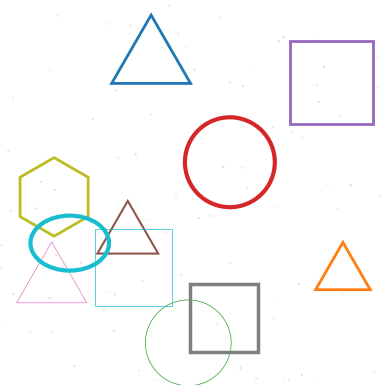[{"shape": "triangle", "thickness": 2, "radius": 0.59, "center": [0.392, 0.843]}, {"shape": "triangle", "thickness": 2, "radius": 0.41, "center": [0.891, 0.289]}, {"shape": "circle", "thickness": 0.5, "radius": 0.56, "center": [0.489, 0.11]}, {"shape": "circle", "thickness": 3, "radius": 0.58, "center": [0.597, 0.579]}, {"shape": "square", "thickness": 2, "radius": 0.54, "center": [0.861, 0.786]}, {"shape": "triangle", "thickness": 1.5, "radius": 0.46, "center": [0.332, 0.387]}, {"shape": "triangle", "thickness": 0.5, "radius": 0.53, "center": [0.134, 0.266]}, {"shape": "square", "thickness": 2.5, "radius": 0.44, "center": [0.582, 0.174]}, {"shape": "hexagon", "thickness": 2, "radius": 0.51, "center": [0.141, 0.489]}, {"shape": "square", "thickness": 0.5, "radius": 0.5, "center": [0.347, 0.304]}, {"shape": "oval", "thickness": 3, "radius": 0.51, "center": [0.181, 0.369]}]